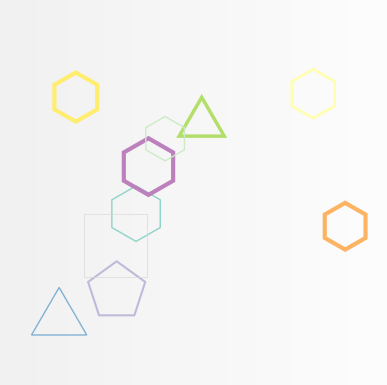[{"shape": "hexagon", "thickness": 1, "radius": 0.36, "center": [0.351, 0.445]}, {"shape": "hexagon", "thickness": 2, "radius": 0.32, "center": [0.808, 0.757]}, {"shape": "pentagon", "thickness": 1.5, "radius": 0.39, "center": [0.301, 0.244]}, {"shape": "triangle", "thickness": 1, "radius": 0.41, "center": [0.153, 0.171]}, {"shape": "hexagon", "thickness": 3, "radius": 0.3, "center": [0.891, 0.412]}, {"shape": "triangle", "thickness": 2.5, "radius": 0.34, "center": [0.521, 0.68]}, {"shape": "square", "thickness": 0.5, "radius": 0.41, "center": [0.299, 0.362]}, {"shape": "hexagon", "thickness": 3, "radius": 0.37, "center": [0.383, 0.567]}, {"shape": "hexagon", "thickness": 1, "radius": 0.29, "center": [0.426, 0.64]}, {"shape": "hexagon", "thickness": 3, "radius": 0.32, "center": [0.196, 0.748]}]